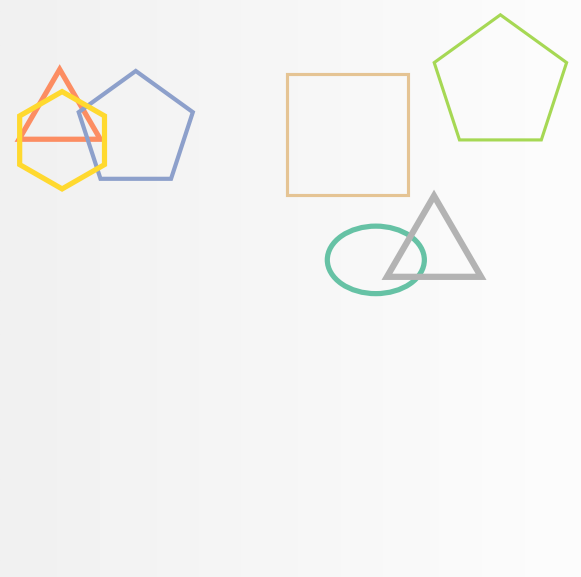[{"shape": "oval", "thickness": 2.5, "radius": 0.42, "center": [0.647, 0.549]}, {"shape": "triangle", "thickness": 2.5, "radius": 0.4, "center": [0.103, 0.798]}, {"shape": "pentagon", "thickness": 2, "radius": 0.52, "center": [0.234, 0.773]}, {"shape": "pentagon", "thickness": 1.5, "radius": 0.6, "center": [0.861, 0.854]}, {"shape": "hexagon", "thickness": 2.5, "radius": 0.42, "center": [0.107, 0.756]}, {"shape": "square", "thickness": 1.5, "radius": 0.52, "center": [0.598, 0.767]}, {"shape": "triangle", "thickness": 3, "radius": 0.47, "center": [0.747, 0.567]}]